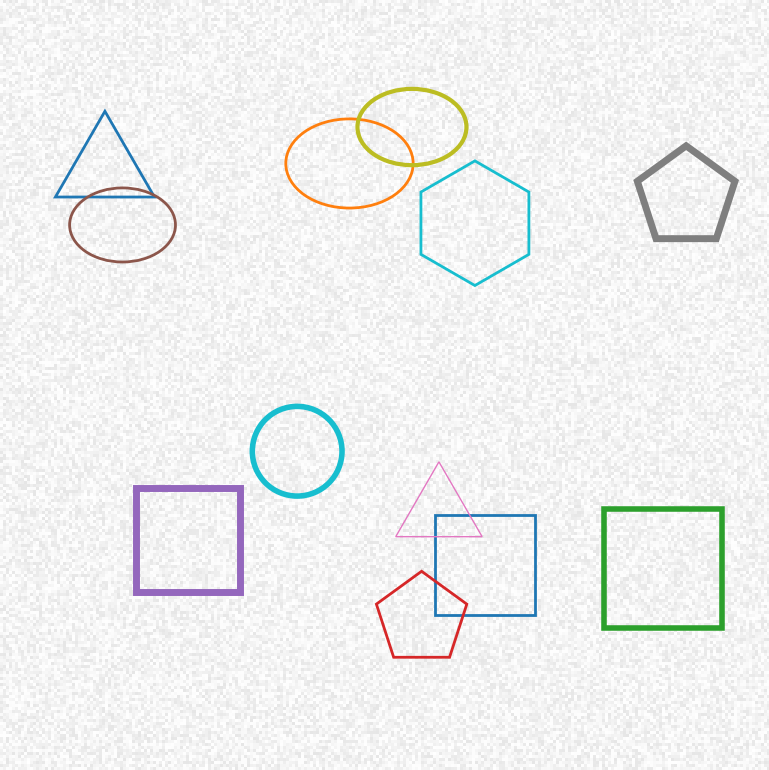[{"shape": "square", "thickness": 1, "radius": 0.33, "center": [0.63, 0.266]}, {"shape": "triangle", "thickness": 1, "radius": 0.37, "center": [0.136, 0.781]}, {"shape": "oval", "thickness": 1, "radius": 0.41, "center": [0.454, 0.788]}, {"shape": "square", "thickness": 2, "radius": 0.39, "center": [0.861, 0.261]}, {"shape": "pentagon", "thickness": 1, "radius": 0.31, "center": [0.548, 0.196]}, {"shape": "square", "thickness": 2.5, "radius": 0.34, "center": [0.244, 0.299]}, {"shape": "oval", "thickness": 1, "radius": 0.34, "center": [0.159, 0.708]}, {"shape": "triangle", "thickness": 0.5, "radius": 0.32, "center": [0.57, 0.335]}, {"shape": "pentagon", "thickness": 2.5, "radius": 0.33, "center": [0.891, 0.744]}, {"shape": "oval", "thickness": 1.5, "radius": 0.35, "center": [0.535, 0.835]}, {"shape": "hexagon", "thickness": 1, "radius": 0.4, "center": [0.617, 0.71]}, {"shape": "circle", "thickness": 2, "radius": 0.29, "center": [0.386, 0.414]}]